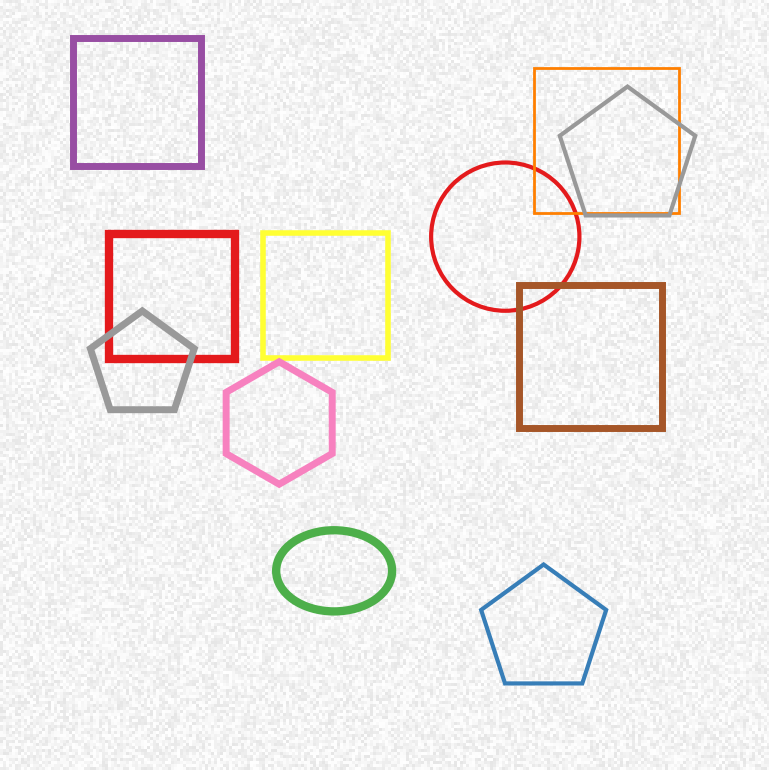[{"shape": "circle", "thickness": 1.5, "radius": 0.48, "center": [0.656, 0.693]}, {"shape": "square", "thickness": 3, "radius": 0.41, "center": [0.223, 0.615]}, {"shape": "pentagon", "thickness": 1.5, "radius": 0.43, "center": [0.706, 0.181]}, {"shape": "oval", "thickness": 3, "radius": 0.38, "center": [0.434, 0.259]}, {"shape": "square", "thickness": 2.5, "radius": 0.41, "center": [0.178, 0.868]}, {"shape": "square", "thickness": 1, "radius": 0.47, "center": [0.787, 0.817]}, {"shape": "square", "thickness": 2, "radius": 0.41, "center": [0.423, 0.616]}, {"shape": "square", "thickness": 2.5, "radius": 0.46, "center": [0.767, 0.537]}, {"shape": "hexagon", "thickness": 2.5, "radius": 0.4, "center": [0.363, 0.451]}, {"shape": "pentagon", "thickness": 1.5, "radius": 0.46, "center": [0.815, 0.795]}, {"shape": "pentagon", "thickness": 2.5, "radius": 0.35, "center": [0.185, 0.525]}]